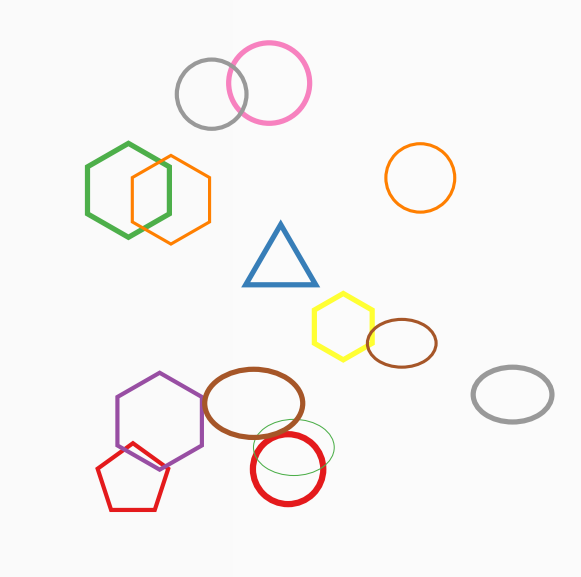[{"shape": "pentagon", "thickness": 2, "radius": 0.32, "center": [0.229, 0.168]}, {"shape": "circle", "thickness": 3, "radius": 0.3, "center": [0.496, 0.187]}, {"shape": "triangle", "thickness": 2.5, "radius": 0.35, "center": [0.483, 0.541]}, {"shape": "oval", "thickness": 0.5, "radius": 0.35, "center": [0.506, 0.224]}, {"shape": "hexagon", "thickness": 2.5, "radius": 0.41, "center": [0.221, 0.67]}, {"shape": "hexagon", "thickness": 2, "radius": 0.42, "center": [0.275, 0.27]}, {"shape": "hexagon", "thickness": 1.5, "radius": 0.38, "center": [0.294, 0.653]}, {"shape": "circle", "thickness": 1.5, "radius": 0.3, "center": [0.723, 0.691]}, {"shape": "hexagon", "thickness": 2.5, "radius": 0.29, "center": [0.591, 0.433]}, {"shape": "oval", "thickness": 2.5, "radius": 0.42, "center": [0.437, 0.301]}, {"shape": "oval", "thickness": 1.5, "radius": 0.3, "center": [0.691, 0.405]}, {"shape": "circle", "thickness": 2.5, "radius": 0.35, "center": [0.463, 0.855]}, {"shape": "oval", "thickness": 2.5, "radius": 0.34, "center": [0.882, 0.316]}, {"shape": "circle", "thickness": 2, "radius": 0.3, "center": [0.364, 0.836]}]